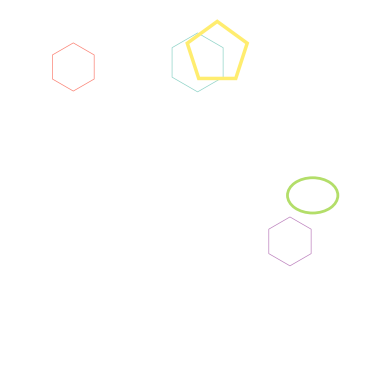[{"shape": "hexagon", "thickness": 0.5, "radius": 0.38, "center": [0.513, 0.838]}, {"shape": "hexagon", "thickness": 0.5, "radius": 0.31, "center": [0.19, 0.826]}, {"shape": "oval", "thickness": 2, "radius": 0.33, "center": [0.812, 0.493]}, {"shape": "hexagon", "thickness": 0.5, "radius": 0.32, "center": [0.753, 0.373]}, {"shape": "pentagon", "thickness": 2.5, "radius": 0.41, "center": [0.564, 0.862]}]